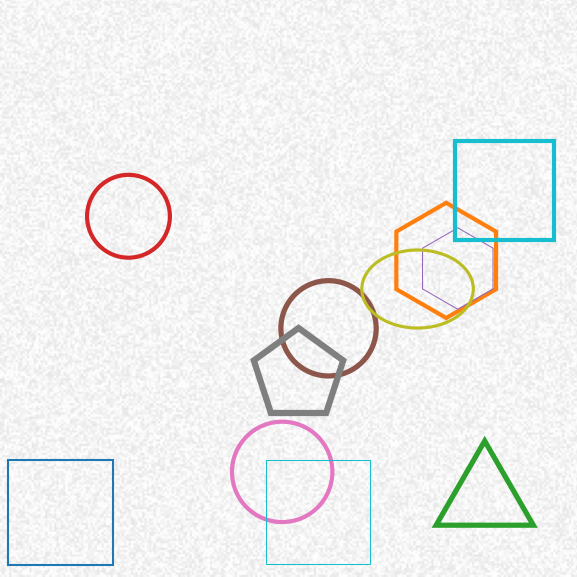[{"shape": "square", "thickness": 1, "radius": 0.45, "center": [0.104, 0.111]}, {"shape": "hexagon", "thickness": 2, "radius": 0.5, "center": [0.773, 0.548]}, {"shape": "triangle", "thickness": 2.5, "radius": 0.49, "center": [0.839, 0.138]}, {"shape": "circle", "thickness": 2, "radius": 0.36, "center": [0.222, 0.625]}, {"shape": "hexagon", "thickness": 0.5, "radius": 0.35, "center": [0.793, 0.534]}, {"shape": "circle", "thickness": 2.5, "radius": 0.41, "center": [0.569, 0.431]}, {"shape": "circle", "thickness": 2, "radius": 0.43, "center": [0.489, 0.182]}, {"shape": "pentagon", "thickness": 3, "radius": 0.41, "center": [0.517, 0.35]}, {"shape": "oval", "thickness": 1.5, "radius": 0.48, "center": [0.723, 0.499]}, {"shape": "square", "thickness": 2, "radius": 0.43, "center": [0.874, 0.67]}, {"shape": "square", "thickness": 0.5, "radius": 0.45, "center": [0.551, 0.113]}]